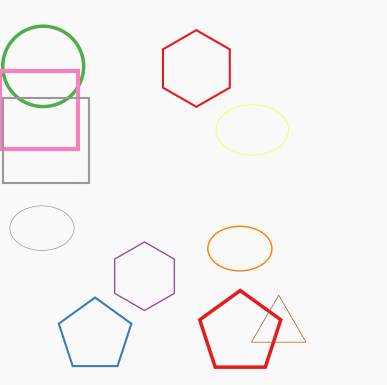[{"shape": "hexagon", "thickness": 1.5, "radius": 0.5, "center": [0.507, 0.822]}, {"shape": "pentagon", "thickness": 2.5, "radius": 0.55, "center": [0.62, 0.135]}, {"shape": "pentagon", "thickness": 1.5, "radius": 0.49, "center": [0.245, 0.129]}, {"shape": "circle", "thickness": 2.5, "radius": 0.52, "center": [0.111, 0.828]}, {"shape": "hexagon", "thickness": 1, "radius": 0.44, "center": [0.373, 0.283]}, {"shape": "oval", "thickness": 1, "radius": 0.41, "center": [0.619, 0.354]}, {"shape": "oval", "thickness": 0.5, "radius": 0.47, "center": [0.651, 0.662]}, {"shape": "triangle", "thickness": 0.5, "radius": 0.41, "center": [0.719, 0.152]}, {"shape": "square", "thickness": 3, "radius": 0.5, "center": [0.1, 0.715]}, {"shape": "square", "thickness": 1.5, "radius": 0.55, "center": [0.118, 0.635]}, {"shape": "oval", "thickness": 0.5, "radius": 0.41, "center": [0.108, 0.407]}]